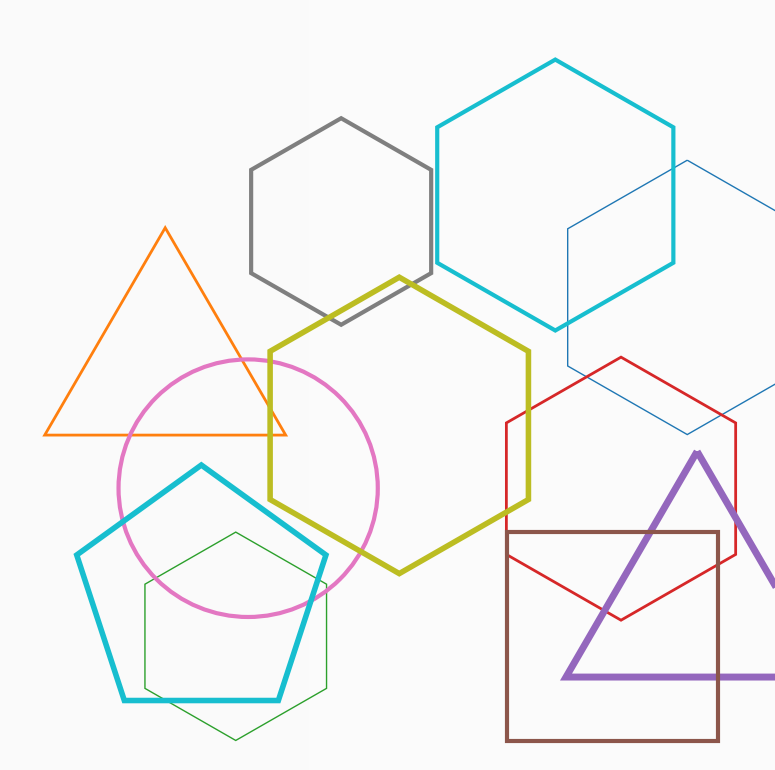[{"shape": "hexagon", "thickness": 0.5, "radius": 0.89, "center": [0.887, 0.614]}, {"shape": "triangle", "thickness": 1, "radius": 0.9, "center": [0.213, 0.525]}, {"shape": "hexagon", "thickness": 0.5, "radius": 0.68, "center": [0.304, 0.174]}, {"shape": "hexagon", "thickness": 1, "radius": 0.85, "center": [0.801, 0.365]}, {"shape": "triangle", "thickness": 2.5, "radius": 0.98, "center": [0.9, 0.218]}, {"shape": "square", "thickness": 1.5, "radius": 0.68, "center": [0.791, 0.173]}, {"shape": "circle", "thickness": 1.5, "radius": 0.84, "center": [0.32, 0.366]}, {"shape": "hexagon", "thickness": 1.5, "radius": 0.67, "center": [0.44, 0.712]}, {"shape": "hexagon", "thickness": 2, "radius": 0.96, "center": [0.515, 0.448]}, {"shape": "hexagon", "thickness": 1.5, "radius": 0.88, "center": [0.717, 0.747]}, {"shape": "pentagon", "thickness": 2, "radius": 0.85, "center": [0.26, 0.227]}]